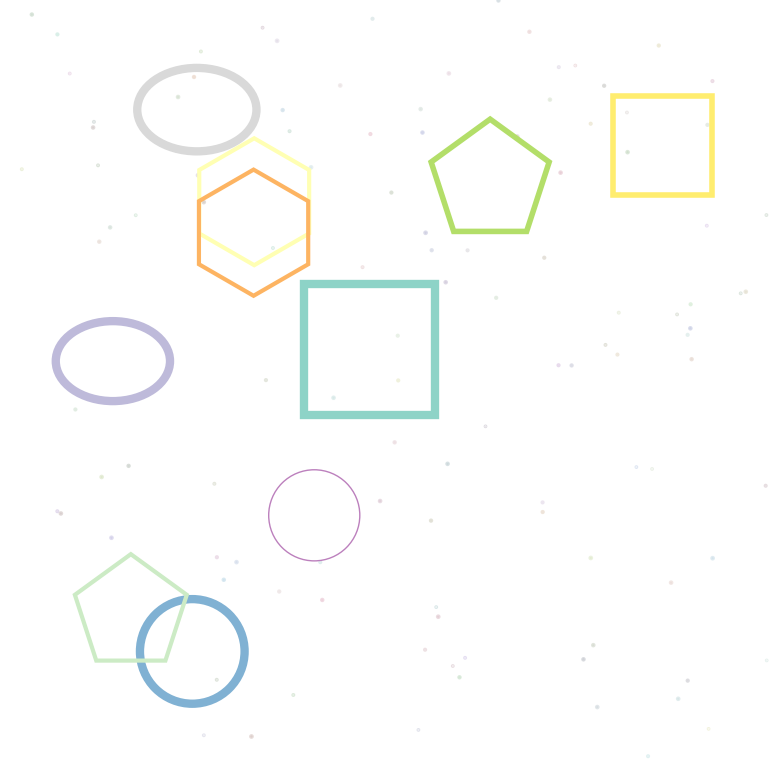[{"shape": "square", "thickness": 3, "radius": 0.43, "center": [0.48, 0.546]}, {"shape": "hexagon", "thickness": 1.5, "radius": 0.41, "center": [0.33, 0.738]}, {"shape": "oval", "thickness": 3, "radius": 0.37, "center": [0.147, 0.531]}, {"shape": "circle", "thickness": 3, "radius": 0.34, "center": [0.25, 0.154]}, {"shape": "hexagon", "thickness": 1.5, "radius": 0.41, "center": [0.329, 0.698]}, {"shape": "pentagon", "thickness": 2, "radius": 0.4, "center": [0.637, 0.765]}, {"shape": "oval", "thickness": 3, "radius": 0.39, "center": [0.256, 0.858]}, {"shape": "circle", "thickness": 0.5, "radius": 0.3, "center": [0.408, 0.331]}, {"shape": "pentagon", "thickness": 1.5, "radius": 0.38, "center": [0.17, 0.204]}, {"shape": "square", "thickness": 2, "radius": 0.32, "center": [0.86, 0.811]}]